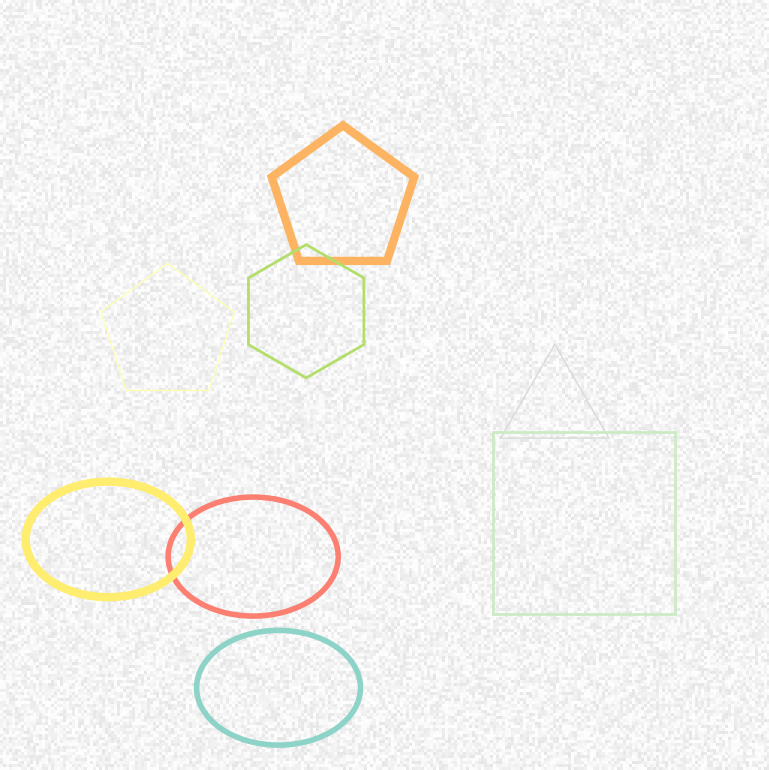[{"shape": "oval", "thickness": 2, "radius": 0.53, "center": [0.362, 0.107]}, {"shape": "pentagon", "thickness": 0.5, "radius": 0.46, "center": [0.218, 0.567]}, {"shape": "oval", "thickness": 2, "radius": 0.55, "center": [0.329, 0.277]}, {"shape": "pentagon", "thickness": 3, "radius": 0.49, "center": [0.445, 0.74]}, {"shape": "hexagon", "thickness": 1, "radius": 0.43, "center": [0.398, 0.596]}, {"shape": "triangle", "thickness": 0.5, "radius": 0.41, "center": [0.72, 0.472]}, {"shape": "square", "thickness": 1, "radius": 0.59, "center": [0.759, 0.321]}, {"shape": "oval", "thickness": 3, "radius": 0.54, "center": [0.141, 0.299]}]